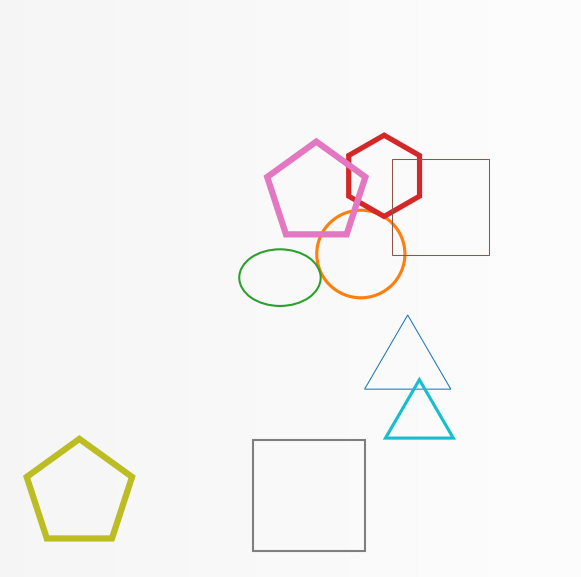[{"shape": "triangle", "thickness": 0.5, "radius": 0.43, "center": [0.701, 0.368]}, {"shape": "circle", "thickness": 1.5, "radius": 0.38, "center": [0.621, 0.559]}, {"shape": "oval", "thickness": 1, "radius": 0.35, "center": [0.482, 0.518]}, {"shape": "hexagon", "thickness": 2.5, "radius": 0.35, "center": [0.661, 0.695]}, {"shape": "square", "thickness": 0.5, "radius": 0.42, "center": [0.758, 0.64]}, {"shape": "pentagon", "thickness": 3, "radius": 0.44, "center": [0.544, 0.665]}, {"shape": "square", "thickness": 1, "radius": 0.48, "center": [0.532, 0.141]}, {"shape": "pentagon", "thickness": 3, "radius": 0.48, "center": [0.137, 0.144]}, {"shape": "triangle", "thickness": 1.5, "radius": 0.34, "center": [0.722, 0.274]}]